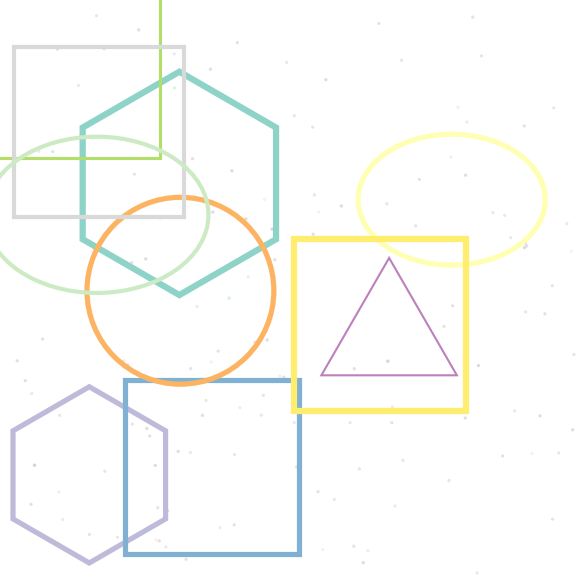[{"shape": "hexagon", "thickness": 3, "radius": 0.97, "center": [0.311, 0.682]}, {"shape": "oval", "thickness": 2.5, "radius": 0.81, "center": [0.782, 0.653]}, {"shape": "hexagon", "thickness": 2.5, "radius": 0.76, "center": [0.155, 0.177]}, {"shape": "square", "thickness": 2.5, "radius": 0.76, "center": [0.367, 0.19]}, {"shape": "circle", "thickness": 2.5, "radius": 0.81, "center": [0.312, 0.496]}, {"shape": "square", "thickness": 1.5, "radius": 0.77, "center": [0.123, 0.879]}, {"shape": "square", "thickness": 2, "radius": 0.74, "center": [0.172, 0.77]}, {"shape": "triangle", "thickness": 1, "radius": 0.68, "center": [0.674, 0.417]}, {"shape": "oval", "thickness": 2, "radius": 0.97, "center": [0.168, 0.627]}, {"shape": "square", "thickness": 3, "radius": 0.75, "center": [0.658, 0.437]}]